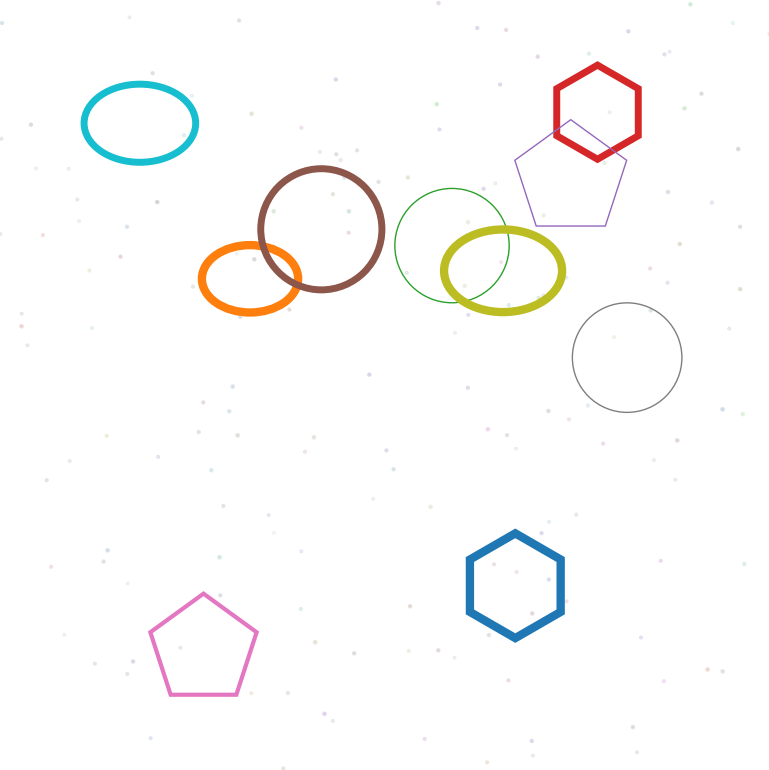[{"shape": "hexagon", "thickness": 3, "radius": 0.34, "center": [0.669, 0.239]}, {"shape": "oval", "thickness": 3, "radius": 0.31, "center": [0.325, 0.638]}, {"shape": "circle", "thickness": 0.5, "radius": 0.37, "center": [0.587, 0.681]}, {"shape": "hexagon", "thickness": 2.5, "radius": 0.31, "center": [0.776, 0.854]}, {"shape": "pentagon", "thickness": 0.5, "radius": 0.38, "center": [0.741, 0.768]}, {"shape": "circle", "thickness": 2.5, "radius": 0.39, "center": [0.417, 0.702]}, {"shape": "pentagon", "thickness": 1.5, "radius": 0.36, "center": [0.264, 0.156]}, {"shape": "circle", "thickness": 0.5, "radius": 0.36, "center": [0.814, 0.536]}, {"shape": "oval", "thickness": 3, "radius": 0.38, "center": [0.653, 0.648]}, {"shape": "oval", "thickness": 2.5, "radius": 0.36, "center": [0.182, 0.84]}]